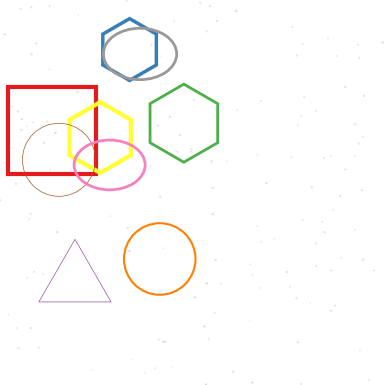[{"shape": "square", "thickness": 3, "radius": 0.57, "center": [0.134, 0.661]}, {"shape": "hexagon", "thickness": 2.5, "radius": 0.4, "center": [0.337, 0.871]}, {"shape": "hexagon", "thickness": 2, "radius": 0.51, "center": [0.478, 0.68]}, {"shape": "triangle", "thickness": 0.5, "radius": 0.54, "center": [0.195, 0.27]}, {"shape": "circle", "thickness": 1.5, "radius": 0.46, "center": [0.415, 0.327]}, {"shape": "hexagon", "thickness": 3, "radius": 0.46, "center": [0.26, 0.643]}, {"shape": "circle", "thickness": 0.5, "radius": 0.47, "center": [0.153, 0.585]}, {"shape": "oval", "thickness": 2, "radius": 0.46, "center": [0.285, 0.572]}, {"shape": "oval", "thickness": 2, "radius": 0.48, "center": [0.364, 0.86]}]